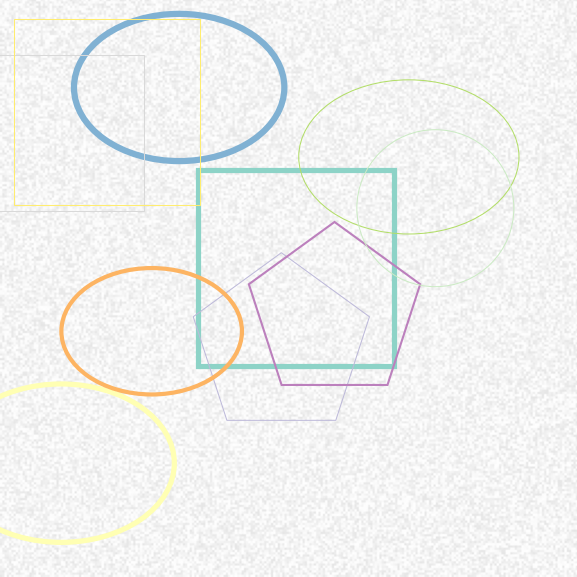[{"shape": "square", "thickness": 2.5, "radius": 0.85, "center": [0.513, 0.535]}, {"shape": "oval", "thickness": 2.5, "radius": 0.98, "center": [0.106, 0.197]}, {"shape": "pentagon", "thickness": 0.5, "radius": 0.8, "center": [0.487, 0.401]}, {"shape": "oval", "thickness": 3, "radius": 0.91, "center": [0.31, 0.848]}, {"shape": "oval", "thickness": 2, "radius": 0.78, "center": [0.263, 0.426]}, {"shape": "oval", "thickness": 0.5, "radius": 0.95, "center": [0.708, 0.727]}, {"shape": "square", "thickness": 0.5, "radius": 0.67, "center": [0.114, 0.769]}, {"shape": "pentagon", "thickness": 1, "radius": 0.78, "center": [0.579, 0.459]}, {"shape": "circle", "thickness": 0.5, "radius": 0.68, "center": [0.754, 0.639]}, {"shape": "square", "thickness": 0.5, "radius": 0.8, "center": [0.185, 0.806]}]